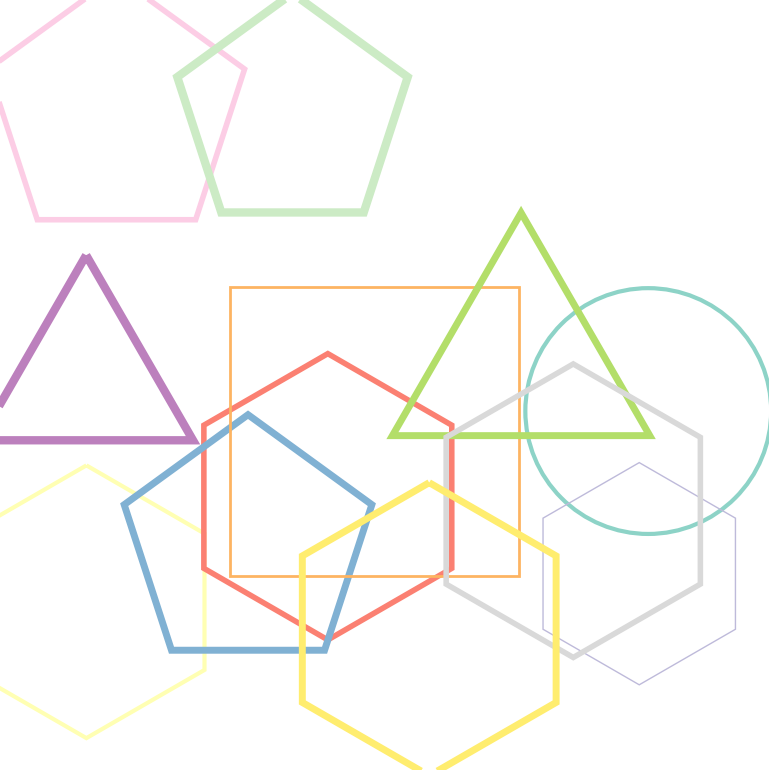[{"shape": "circle", "thickness": 1.5, "radius": 0.8, "center": [0.842, 0.466]}, {"shape": "hexagon", "thickness": 1.5, "radius": 0.89, "center": [0.112, 0.219]}, {"shape": "hexagon", "thickness": 0.5, "radius": 0.72, "center": [0.83, 0.255]}, {"shape": "hexagon", "thickness": 2, "radius": 0.93, "center": [0.426, 0.355]}, {"shape": "pentagon", "thickness": 2.5, "radius": 0.85, "center": [0.322, 0.292]}, {"shape": "square", "thickness": 1, "radius": 0.94, "center": [0.486, 0.439]}, {"shape": "triangle", "thickness": 2.5, "radius": 0.96, "center": [0.677, 0.531]}, {"shape": "pentagon", "thickness": 2, "radius": 0.87, "center": [0.151, 0.856]}, {"shape": "hexagon", "thickness": 2, "radius": 0.95, "center": [0.744, 0.337]}, {"shape": "triangle", "thickness": 3, "radius": 0.8, "center": [0.112, 0.508]}, {"shape": "pentagon", "thickness": 3, "radius": 0.79, "center": [0.38, 0.851]}, {"shape": "hexagon", "thickness": 2.5, "radius": 0.95, "center": [0.557, 0.183]}]